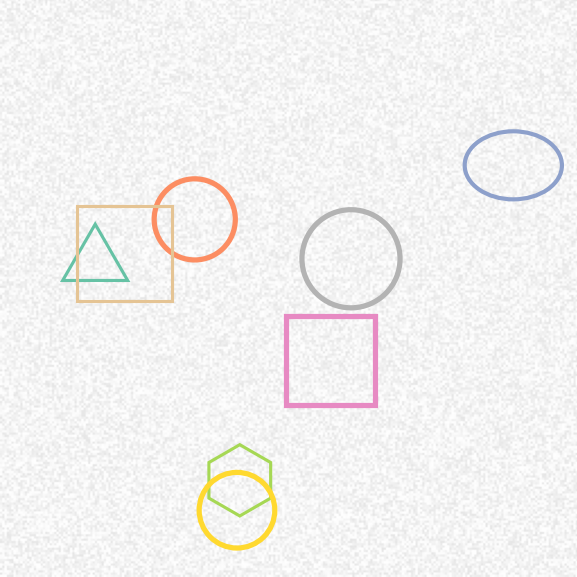[{"shape": "triangle", "thickness": 1.5, "radius": 0.32, "center": [0.165, 0.546]}, {"shape": "circle", "thickness": 2.5, "radius": 0.35, "center": [0.337, 0.619]}, {"shape": "oval", "thickness": 2, "radius": 0.42, "center": [0.889, 0.713]}, {"shape": "square", "thickness": 2.5, "radius": 0.38, "center": [0.572, 0.375]}, {"shape": "hexagon", "thickness": 1.5, "radius": 0.31, "center": [0.415, 0.167]}, {"shape": "circle", "thickness": 2.5, "radius": 0.33, "center": [0.41, 0.116]}, {"shape": "square", "thickness": 1.5, "radius": 0.41, "center": [0.216, 0.56]}, {"shape": "circle", "thickness": 2.5, "radius": 0.42, "center": [0.608, 0.551]}]